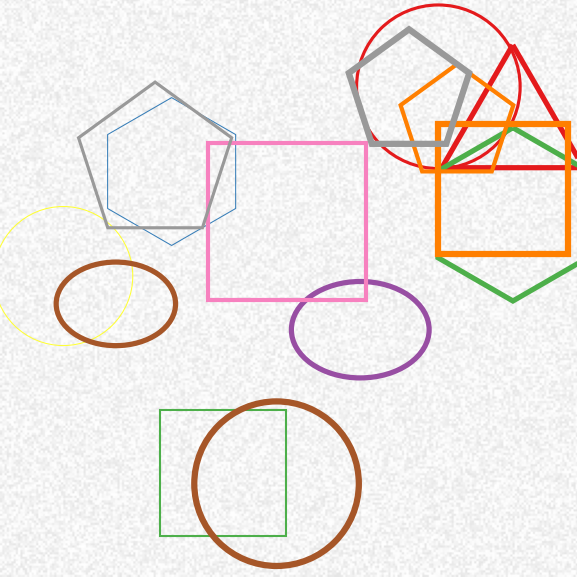[{"shape": "triangle", "thickness": 2.5, "radius": 0.71, "center": [0.888, 0.78]}, {"shape": "circle", "thickness": 1.5, "radius": 0.71, "center": [0.759, 0.849]}, {"shape": "hexagon", "thickness": 0.5, "radius": 0.64, "center": [0.297, 0.702]}, {"shape": "square", "thickness": 1, "radius": 0.54, "center": [0.386, 0.18]}, {"shape": "hexagon", "thickness": 2.5, "radius": 0.75, "center": [0.888, 0.628]}, {"shape": "oval", "thickness": 2.5, "radius": 0.6, "center": [0.624, 0.428]}, {"shape": "square", "thickness": 3, "radius": 0.56, "center": [0.871, 0.671]}, {"shape": "pentagon", "thickness": 2, "radius": 0.51, "center": [0.791, 0.785]}, {"shape": "circle", "thickness": 0.5, "radius": 0.6, "center": [0.11, 0.521]}, {"shape": "oval", "thickness": 2.5, "radius": 0.52, "center": [0.201, 0.473]}, {"shape": "circle", "thickness": 3, "radius": 0.71, "center": [0.479, 0.162]}, {"shape": "square", "thickness": 2, "radius": 0.68, "center": [0.497, 0.616]}, {"shape": "pentagon", "thickness": 1.5, "radius": 0.7, "center": [0.269, 0.717]}, {"shape": "pentagon", "thickness": 3, "radius": 0.55, "center": [0.708, 0.839]}]